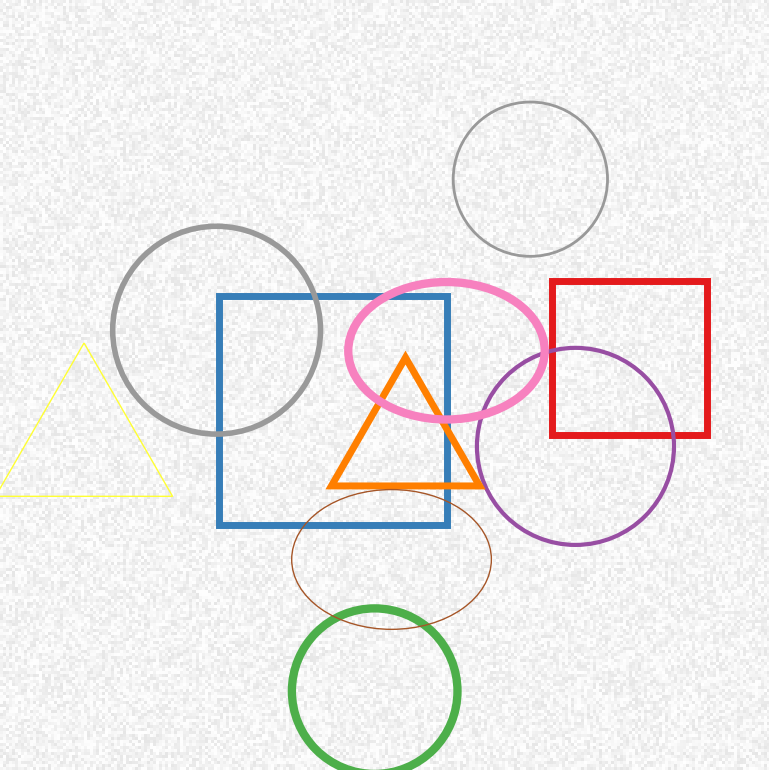[{"shape": "square", "thickness": 2.5, "radius": 0.5, "center": [0.818, 0.535]}, {"shape": "square", "thickness": 2.5, "radius": 0.74, "center": [0.433, 0.467]}, {"shape": "circle", "thickness": 3, "radius": 0.54, "center": [0.487, 0.102]}, {"shape": "circle", "thickness": 1.5, "radius": 0.64, "center": [0.747, 0.42]}, {"shape": "triangle", "thickness": 2.5, "radius": 0.56, "center": [0.527, 0.424]}, {"shape": "triangle", "thickness": 0.5, "radius": 0.66, "center": [0.109, 0.422]}, {"shape": "oval", "thickness": 0.5, "radius": 0.65, "center": [0.508, 0.273]}, {"shape": "oval", "thickness": 3, "radius": 0.64, "center": [0.58, 0.544]}, {"shape": "circle", "thickness": 2, "radius": 0.67, "center": [0.281, 0.571]}, {"shape": "circle", "thickness": 1, "radius": 0.5, "center": [0.689, 0.767]}]